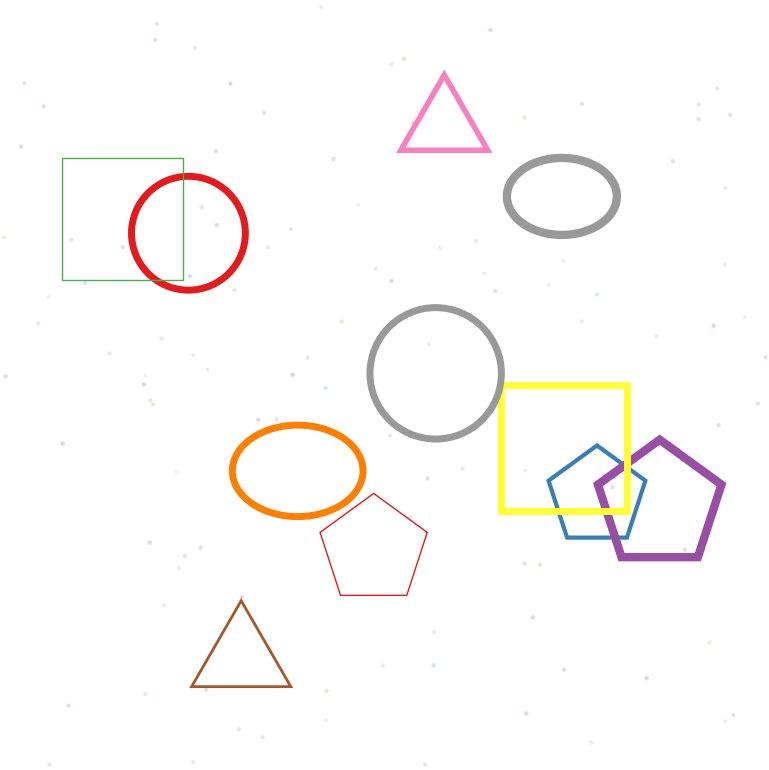[{"shape": "circle", "thickness": 2.5, "radius": 0.37, "center": [0.245, 0.697]}, {"shape": "pentagon", "thickness": 0.5, "radius": 0.37, "center": [0.485, 0.286]}, {"shape": "pentagon", "thickness": 1.5, "radius": 0.33, "center": [0.775, 0.355]}, {"shape": "square", "thickness": 0.5, "radius": 0.39, "center": [0.159, 0.715]}, {"shape": "pentagon", "thickness": 3, "radius": 0.42, "center": [0.857, 0.345]}, {"shape": "oval", "thickness": 2.5, "radius": 0.42, "center": [0.387, 0.388]}, {"shape": "square", "thickness": 2.5, "radius": 0.41, "center": [0.732, 0.418]}, {"shape": "triangle", "thickness": 1, "radius": 0.37, "center": [0.313, 0.145]}, {"shape": "triangle", "thickness": 2, "radius": 0.33, "center": [0.577, 0.837]}, {"shape": "circle", "thickness": 2.5, "radius": 0.43, "center": [0.566, 0.515]}, {"shape": "oval", "thickness": 3, "radius": 0.36, "center": [0.73, 0.745]}]